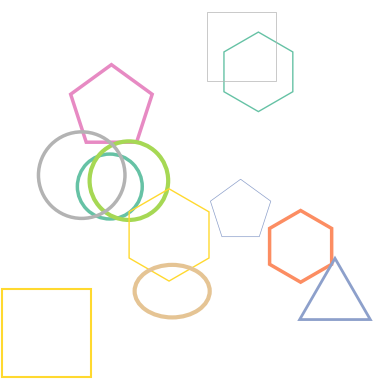[{"shape": "circle", "thickness": 2.5, "radius": 0.42, "center": [0.285, 0.516]}, {"shape": "hexagon", "thickness": 1, "radius": 0.52, "center": [0.671, 0.813]}, {"shape": "hexagon", "thickness": 2.5, "radius": 0.47, "center": [0.781, 0.36]}, {"shape": "pentagon", "thickness": 0.5, "radius": 0.41, "center": [0.625, 0.452]}, {"shape": "triangle", "thickness": 2, "radius": 0.53, "center": [0.87, 0.223]}, {"shape": "pentagon", "thickness": 2.5, "radius": 0.56, "center": [0.289, 0.721]}, {"shape": "circle", "thickness": 3, "radius": 0.51, "center": [0.335, 0.531]}, {"shape": "hexagon", "thickness": 1, "radius": 0.6, "center": [0.439, 0.39]}, {"shape": "square", "thickness": 1.5, "radius": 0.57, "center": [0.121, 0.135]}, {"shape": "oval", "thickness": 3, "radius": 0.49, "center": [0.447, 0.244]}, {"shape": "circle", "thickness": 2.5, "radius": 0.56, "center": [0.212, 0.545]}, {"shape": "square", "thickness": 0.5, "radius": 0.45, "center": [0.628, 0.879]}]